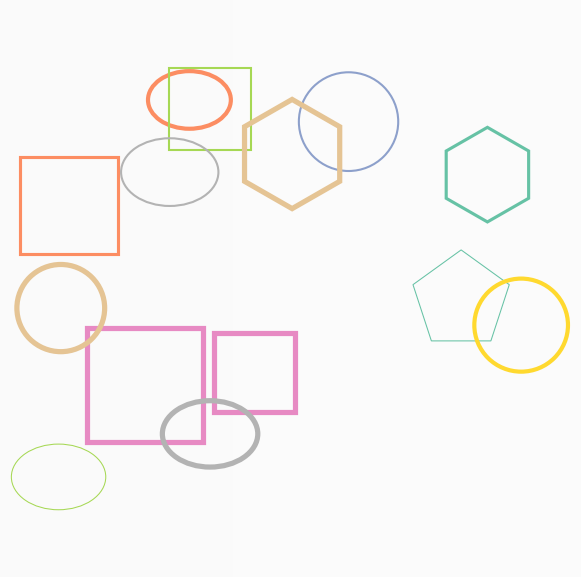[{"shape": "pentagon", "thickness": 0.5, "radius": 0.44, "center": [0.793, 0.479]}, {"shape": "hexagon", "thickness": 1.5, "radius": 0.41, "center": [0.839, 0.697]}, {"shape": "oval", "thickness": 2, "radius": 0.36, "center": [0.326, 0.826]}, {"shape": "square", "thickness": 1.5, "radius": 0.42, "center": [0.118, 0.644]}, {"shape": "circle", "thickness": 1, "radius": 0.43, "center": [0.6, 0.789]}, {"shape": "square", "thickness": 2.5, "radius": 0.34, "center": [0.438, 0.354]}, {"shape": "square", "thickness": 2.5, "radius": 0.5, "center": [0.249, 0.333]}, {"shape": "square", "thickness": 1, "radius": 0.35, "center": [0.361, 0.811]}, {"shape": "oval", "thickness": 0.5, "radius": 0.41, "center": [0.101, 0.173]}, {"shape": "circle", "thickness": 2, "radius": 0.4, "center": [0.897, 0.436]}, {"shape": "circle", "thickness": 2.5, "radius": 0.38, "center": [0.105, 0.466]}, {"shape": "hexagon", "thickness": 2.5, "radius": 0.47, "center": [0.503, 0.732]}, {"shape": "oval", "thickness": 2.5, "radius": 0.41, "center": [0.361, 0.248]}, {"shape": "oval", "thickness": 1, "radius": 0.42, "center": [0.292, 0.701]}]